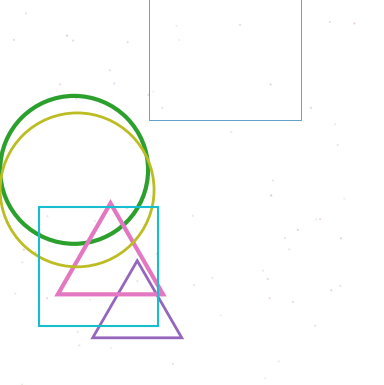[{"shape": "square", "thickness": 0.5, "radius": 0.99, "center": [0.584, 0.886]}, {"shape": "circle", "thickness": 3, "radius": 0.96, "center": [0.193, 0.559]}, {"shape": "triangle", "thickness": 2, "radius": 0.67, "center": [0.356, 0.189]}, {"shape": "triangle", "thickness": 3, "radius": 0.79, "center": [0.287, 0.314]}, {"shape": "circle", "thickness": 2, "radius": 1.0, "center": [0.2, 0.507]}, {"shape": "square", "thickness": 1.5, "radius": 0.77, "center": [0.255, 0.307]}]